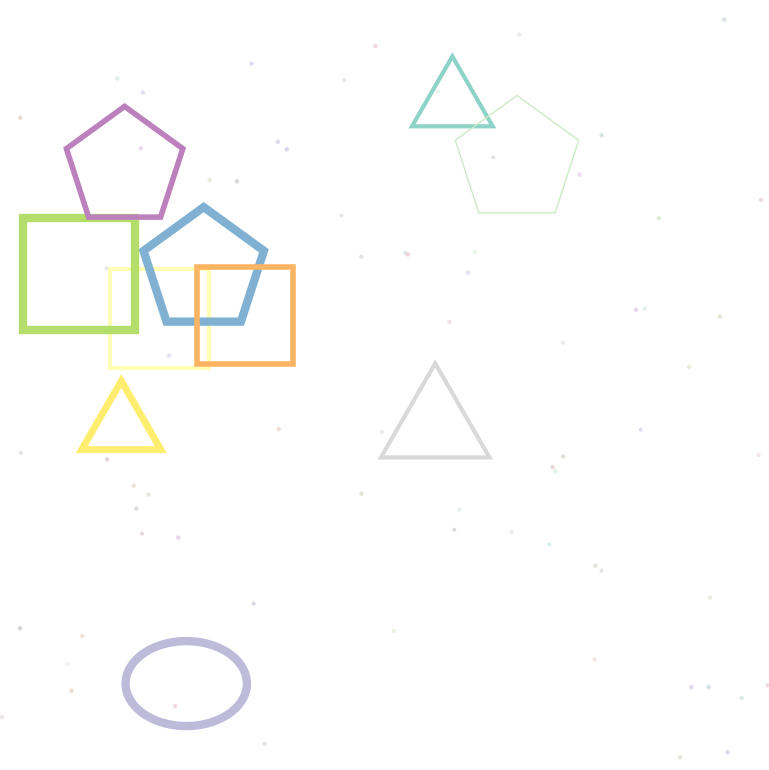[{"shape": "triangle", "thickness": 1.5, "radius": 0.3, "center": [0.587, 0.866]}, {"shape": "square", "thickness": 1.5, "radius": 0.32, "center": [0.207, 0.586]}, {"shape": "oval", "thickness": 3, "radius": 0.39, "center": [0.242, 0.112]}, {"shape": "pentagon", "thickness": 3, "radius": 0.41, "center": [0.265, 0.649]}, {"shape": "square", "thickness": 2, "radius": 0.31, "center": [0.318, 0.59]}, {"shape": "square", "thickness": 3, "radius": 0.36, "center": [0.102, 0.644]}, {"shape": "triangle", "thickness": 1.5, "radius": 0.41, "center": [0.565, 0.447]}, {"shape": "pentagon", "thickness": 2, "radius": 0.4, "center": [0.162, 0.782]}, {"shape": "pentagon", "thickness": 0.5, "radius": 0.42, "center": [0.671, 0.792]}, {"shape": "triangle", "thickness": 2.5, "radius": 0.3, "center": [0.158, 0.446]}]